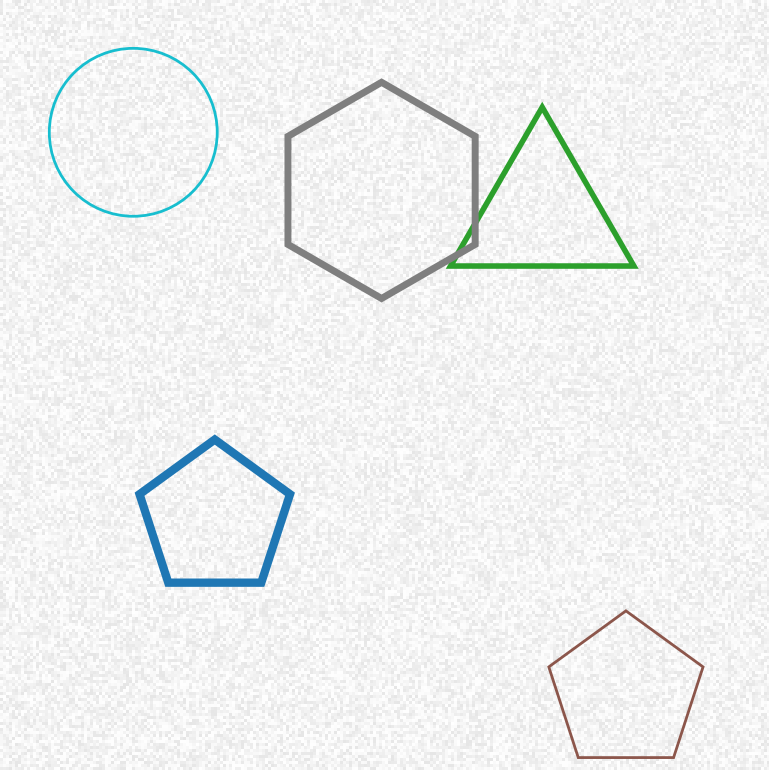[{"shape": "pentagon", "thickness": 3, "radius": 0.51, "center": [0.279, 0.326]}, {"shape": "triangle", "thickness": 2, "radius": 0.69, "center": [0.704, 0.723]}, {"shape": "pentagon", "thickness": 1, "radius": 0.53, "center": [0.813, 0.101]}, {"shape": "hexagon", "thickness": 2.5, "radius": 0.7, "center": [0.496, 0.753]}, {"shape": "circle", "thickness": 1, "radius": 0.55, "center": [0.173, 0.828]}]